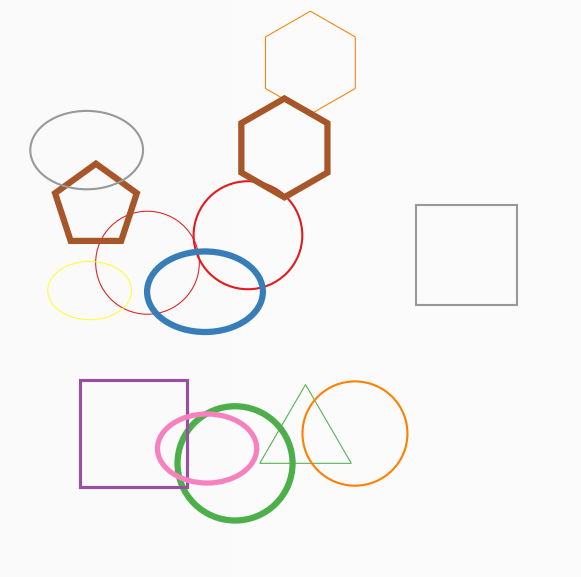[{"shape": "circle", "thickness": 0.5, "radius": 0.45, "center": [0.254, 0.544]}, {"shape": "circle", "thickness": 1, "radius": 0.47, "center": [0.427, 0.592]}, {"shape": "oval", "thickness": 3, "radius": 0.5, "center": [0.353, 0.494]}, {"shape": "triangle", "thickness": 0.5, "radius": 0.45, "center": [0.526, 0.242]}, {"shape": "circle", "thickness": 3, "radius": 0.49, "center": [0.404, 0.197]}, {"shape": "square", "thickness": 1.5, "radius": 0.46, "center": [0.23, 0.248]}, {"shape": "circle", "thickness": 1, "radius": 0.45, "center": [0.611, 0.248]}, {"shape": "hexagon", "thickness": 0.5, "radius": 0.45, "center": [0.534, 0.891]}, {"shape": "oval", "thickness": 0.5, "radius": 0.36, "center": [0.154, 0.496]}, {"shape": "pentagon", "thickness": 3, "radius": 0.37, "center": [0.165, 0.642]}, {"shape": "hexagon", "thickness": 3, "radius": 0.43, "center": [0.489, 0.743]}, {"shape": "oval", "thickness": 2.5, "radius": 0.43, "center": [0.356, 0.222]}, {"shape": "square", "thickness": 1, "radius": 0.43, "center": [0.802, 0.558]}, {"shape": "oval", "thickness": 1, "radius": 0.48, "center": [0.149, 0.739]}]